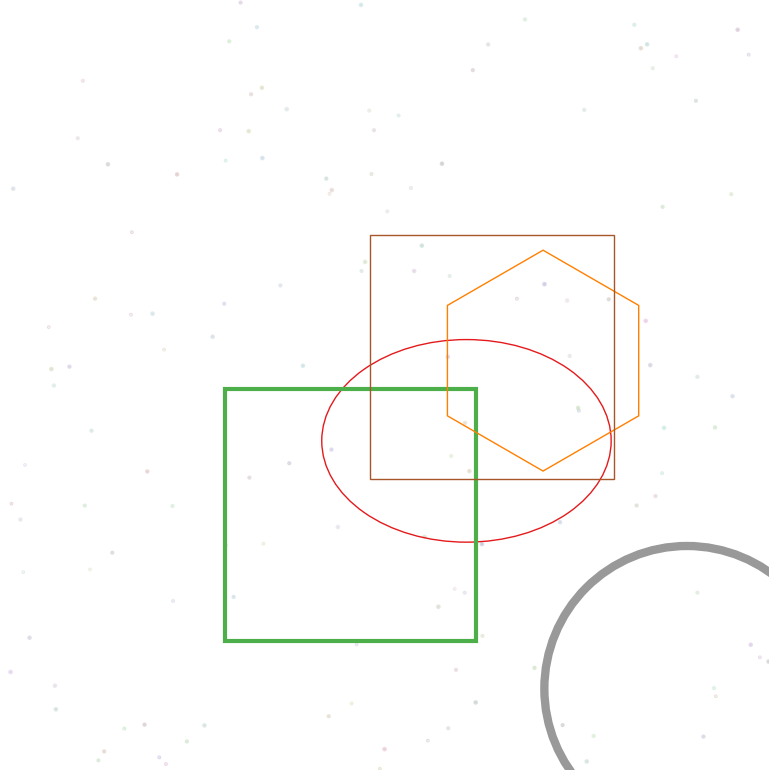[{"shape": "oval", "thickness": 0.5, "radius": 0.94, "center": [0.606, 0.427]}, {"shape": "square", "thickness": 1.5, "radius": 0.82, "center": [0.455, 0.331]}, {"shape": "hexagon", "thickness": 0.5, "radius": 0.72, "center": [0.705, 0.532]}, {"shape": "square", "thickness": 0.5, "radius": 0.79, "center": [0.639, 0.536]}, {"shape": "circle", "thickness": 3, "radius": 0.93, "center": [0.892, 0.106]}]